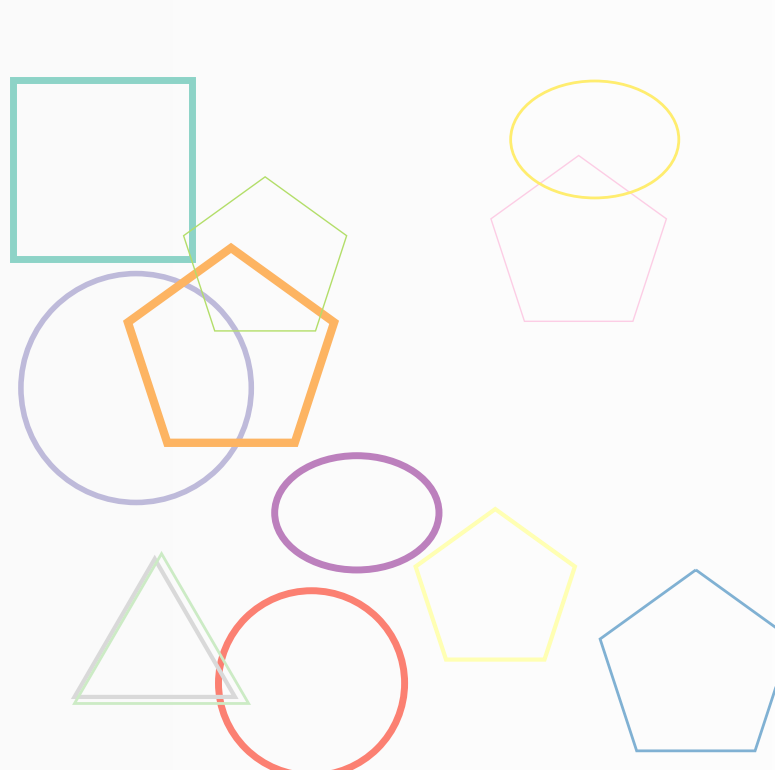[{"shape": "square", "thickness": 2.5, "radius": 0.58, "center": [0.132, 0.78]}, {"shape": "pentagon", "thickness": 1.5, "radius": 0.54, "center": [0.639, 0.231]}, {"shape": "circle", "thickness": 2, "radius": 0.74, "center": [0.176, 0.496]}, {"shape": "circle", "thickness": 2.5, "radius": 0.6, "center": [0.402, 0.113]}, {"shape": "pentagon", "thickness": 1, "radius": 0.65, "center": [0.898, 0.13]}, {"shape": "pentagon", "thickness": 3, "radius": 0.7, "center": [0.298, 0.538]}, {"shape": "pentagon", "thickness": 0.5, "radius": 0.55, "center": [0.342, 0.66]}, {"shape": "pentagon", "thickness": 0.5, "radius": 0.6, "center": [0.747, 0.679]}, {"shape": "triangle", "thickness": 1.5, "radius": 0.6, "center": [0.2, 0.155]}, {"shape": "oval", "thickness": 2.5, "radius": 0.53, "center": [0.46, 0.334]}, {"shape": "triangle", "thickness": 1, "radius": 0.65, "center": [0.208, 0.151]}, {"shape": "oval", "thickness": 1, "radius": 0.54, "center": [0.767, 0.819]}]